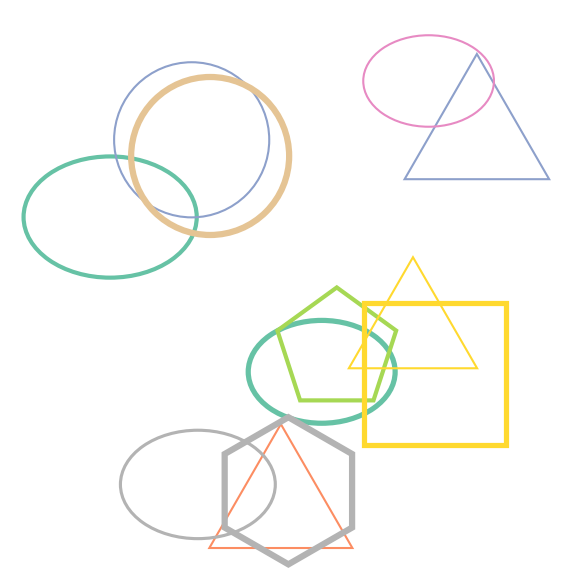[{"shape": "oval", "thickness": 2.5, "radius": 0.64, "center": [0.557, 0.355]}, {"shape": "oval", "thickness": 2, "radius": 0.75, "center": [0.191, 0.623]}, {"shape": "triangle", "thickness": 1, "radius": 0.72, "center": [0.486, 0.122]}, {"shape": "triangle", "thickness": 1, "radius": 0.72, "center": [0.826, 0.761]}, {"shape": "circle", "thickness": 1, "radius": 0.67, "center": [0.332, 0.757]}, {"shape": "oval", "thickness": 1, "radius": 0.57, "center": [0.742, 0.859]}, {"shape": "pentagon", "thickness": 2, "radius": 0.54, "center": [0.583, 0.393]}, {"shape": "triangle", "thickness": 1, "radius": 0.64, "center": [0.715, 0.426]}, {"shape": "square", "thickness": 2.5, "radius": 0.62, "center": [0.753, 0.352]}, {"shape": "circle", "thickness": 3, "radius": 0.68, "center": [0.364, 0.729]}, {"shape": "oval", "thickness": 1.5, "radius": 0.67, "center": [0.343, 0.16]}, {"shape": "hexagon", "thickness": 3, "radius": 0.64, "center": [0.499, 0.149]}]